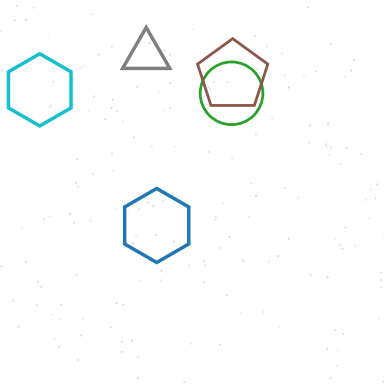[{"shape": "hexagon", "thickness": 2.5, "radius": 0.48, "center": [0.407, 0.414]}, {"shape": "circle", "thickness": 2, "radius": 0.41, "center": [0.601, 0.758]}, {"shape": "pentagon", "thickness": 2, "radius": 0.48, "center": [0.604, 0.804]}, {"shape": "triangle", "thickness": 2.5, "radius": 0.35, "center": [0.38, 0.858]}, {"shape": "hexagon", "thickness": 2.5, "radius": 0.47, "center": [0.103, 0.767]}]